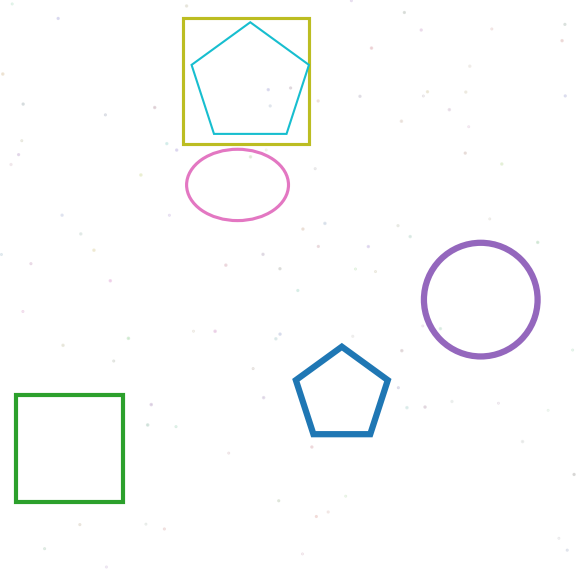[{"shape": "pentagon", "thickness": 3, "radius": 0.42, "center": [0.592, 0.315]}, {"shape": "square", "thickness": 2, "radius": 0.46, "center": [0.12, 0.223]}, {"shape": "circle", "thickness": 3, "radius": 0.49, "center": [0.832, 0.48]}, {"shape": "oval", "thickness": 1.5, "radius": 0.44, "center": [0.411, 0.679]}, {"shape": "square", "thickness": 1.5, "radius": 0.55, "center": [0.426, 0.859]}, {"shape": "pentagon", "thickness": 1, "radius": 0.53, "center": [0.433, 0.854]}]